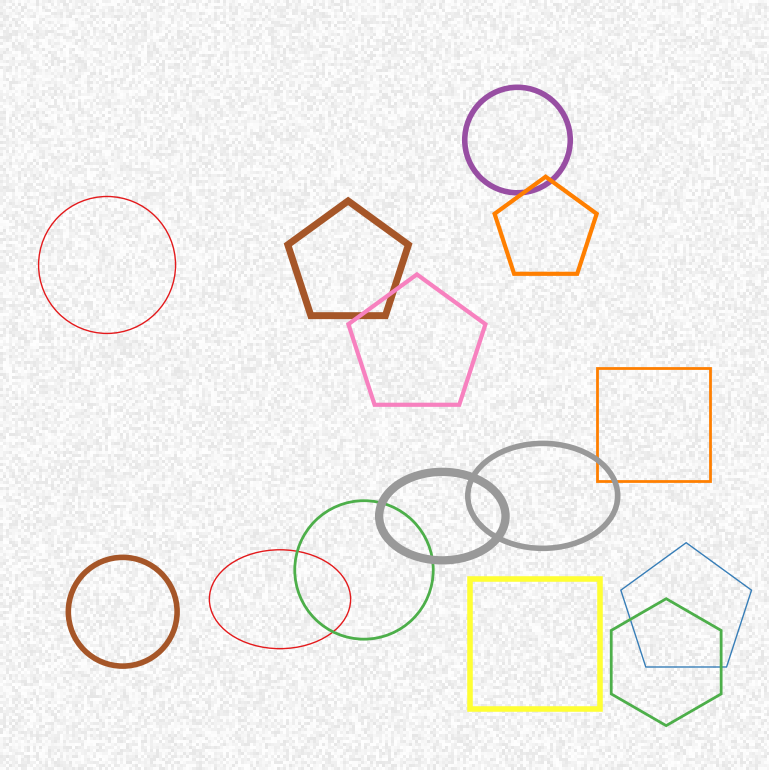[{"shape": "oval", "thickness": 0.5, "radius": 0.46, "center": [0.364, 0.222]}, {"shape": "circle", "thickness": 0.5, "radius": 0.44, "center": [0.139, 0.656]}, {"shape": "pentagon", "thickness": 0.5, "radius": 0.45, "center": [0.891, 0.206]}, {"shape": "hexagon", "thickness": 1, "radius": 0.41, "center": [0.865, 0.14]}, {"shape": "circle", "thickness": 1, "radius": 0.45, "center": [0.473, 0.26]}, {"shape": "circle", "thickness": 2, "radius": 0.34, "center": [0.672, 0.818]}, {"shape": "pentagon", "thickness": 1.5, "radius": 0.35, "center": [0.709, 0.701]}, {"shape": "square", "thickness": 1, "radius": 0.37, "center": [0.849, 0.449]}, {"shape": "square", "thickness": 2, "radius": 0.42, "center": [0.695, 0.164]}, {"shape": "pentagon", "thickness": 2.5, "radius": 0.41, "center": [0.452, 0.657]}, {"shape": "circle", "thickness": 2, "radius": 0.35, "center": [0.159, 0.206]}, {"shape": "pentagon", "thickness": 1.5, "radius": 0.47, "center": [0.541, 0.55]}, {"shape": "oval", "thickness": 2, "radius": 0.49, "center": [0.705, 0.356]}, {"shape": "oval", "thickness": 3, "radius": 0.41, "center": [0.574, 0.33]}]